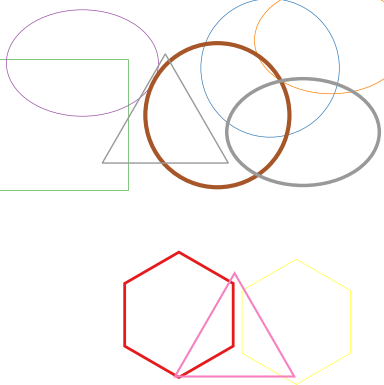[{"shape": "hexagon", "thickness": 2, "radius": 0.81, "center": [0.465, 0.182]}, {"shape": "circle", "thickness": 0.5, "radius": 0.9, "center": [0.702, 0.824]}, {"shape": "square", "thickness": 0.5, "radius": 0.85, "center": [0.164, 0.676]}, {"shape": "oval", "thickness": 0.5, "radius": 0.99, "center": [0.214, 0.836]}, {"shape": "oval", "thickness": 0.5, "radius": 0.99, "center": [0.86, 0.895]}, {"shape": "hexagon", "thickness": 0.5, "radius": 0.81, "center": [0.77, 0.164]}, {"shape": "circle", "thickness": 3, "radius": 0.94, "center": [0.565, 0.701]}, {"shape": "triangle", "thickness": 1.5, "radius": 0.89, "center": [0.609, 0.112]}, {"shape": "triangle", "thickness": 1, "radius": 0.94, "center": [0.429, 0.671]}, {"shape": "oval", "thickness": 2.5, "radius": 0.99, "center": [0.787, 0.657]}]